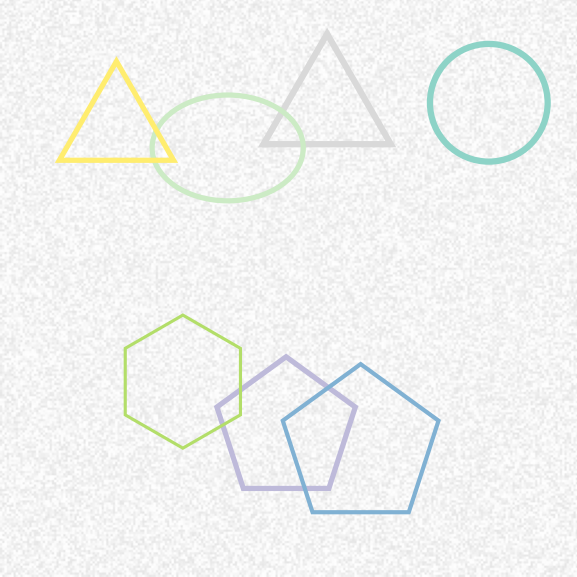[{"shape": "circle", "thickness": 3, "radius": 0.51, "center": [0.846, 0.821]}, {"shape": "pentagon", "thickness": 2.5, "radius": 0.63, "center": [0.495, 0.255]}, {"shape": "pentagon", "thickness": 2, "radius": 0.71, "center": [0.624, 0.227]}, {"shape": "hexagon", "thickness": 1.5, "radius": 0.58, "center": [0.317, 0.338]}, {"shape": "triangle", "thickness": 3, "radius": 0.64, "center": [0.566, 0.813]}, {"shape": "oval", "thickness": 2.5, "radius": 0.65, "center": [0.394, 0.743]}, {"shape": "triangle", "thickness": 2.5, "radius": 0.57, "center": [0.202, 0.779]}]